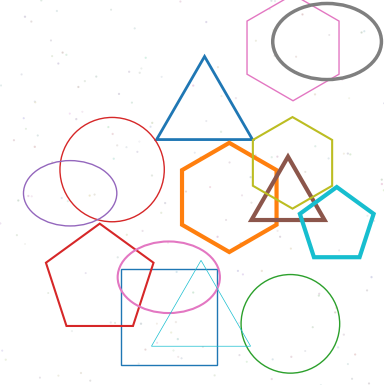[{"shape": "triangle", "thickness": 2, "radius": 0.72, "center": [0.531, 0.709]}, {"shape": "square", "thickness": 1, "radius": 0.63, "center": [0.438, 0.176]}, {"shape": "hexagon", "thickness": 3, "radius": 0.71, "center": [0.596, 0.487]}, {"shape": "circle", "thickness": 1, "radius": 0.64, "center": [0.754, 0.159]}, {"shape": "pentagon", "thickness": 1.5, "radius": 0.73, "center": [0.259, 0.272]}, {"shape": "circle", "thickness": 1, "radius": 0.68, "center": [0.291, 0.559]}, {"shape": "oval", "thickness": 1, "radius": 0.61, "center": [0.182, 0.498]}, {"shape": "triangle", "thickness": 3, "radius": 0.55, "center": [0.748, 0.483]}, {"shape": "oval", "thickness": 1.5, "radius": 0.66, "center": [0.438, 0.28]}, {"shape": "hexagon", "thickness": 1, "radius": 0.69, "center": [0.761, 0.876]}, {"shape": "oval", "thickness": 2.5, "radius": 0.71, "center": [0.85, 0.892]}, {"shape": "hexagon", "thickness": 1.5, "radius": 0.59, "center": [0.76, 0.577]}, {"shape": "triangle", "thickness": 0.5, "radius": 0.74, "center": [0.522, 0.175]}, {"shape": "pentagon", "thickness": 3, "radius": 0.5, "center": [0.875, 0.413]}]